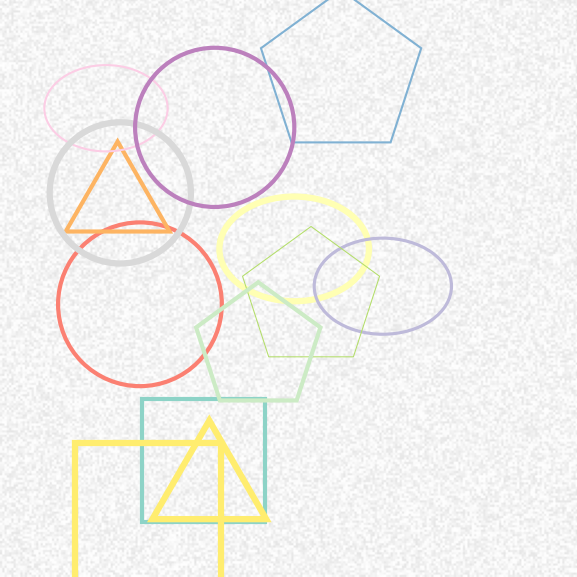[{"shape": "square", "thickness": 2, "radius": 0.53, "center": [0.352, 0.201]}, {"shape": "oval", "thickness": 3, "radius": 0.65, "center": [0.509, 0.568]}, {"shape": "oval", "thickness": 1.5, "radius": 0.59, "center": [0.663, 0.504]}, {"shape": "circle", "thickness": 2, "radius": 0.71, "center": [0.242, 0.472]}, {"shape": "pentagon", "thickness": 1, "radius": 0.73, "center": [0.591, 0.871]}, {"shape": "triangle", "thickness": 2, "radius": 0.52, "center": [0.204, 0.65]}, {"shape": "pentagon", "thickness": 0.5, "radius": 0.62, "center": [0.539, 0.482]}, {"shape": "oval", "thickness": 1, "radius": 0.53, "center": [0.184, 0.812]}, {"shape": "circle", "thickness": 3, "radius": 0.61, "center": [0.208, 0.665]}, {"shape": "circle", "thickness": 2, "radius": 0.69, "center": [0.372, 0.779]}, {"shape": "pentagon", "thickness": 2, "radius": 0.57, "center": [0.447, 0.397]}, {"shape": "square", "thickness": 3, "radius": 0.63, "center": [0.256, 0.105]}, {"shape": "triangle", "thickness": 3, "radius": 0.57, "center": [0.362, 0.157]}]